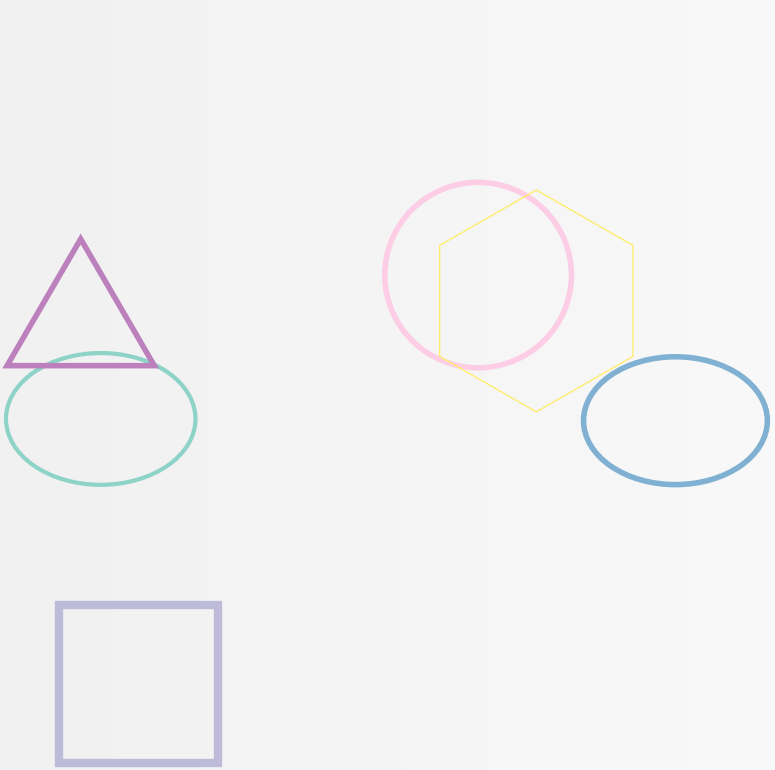[{"shape": "oval", "thickness": 1.5, "radius": 0.61, "center": [0.13, 0.456]}, {"shape": "square", "thickness": 3, "radius": 0.51, "center": [0.178, 0.112]}, {"shape": "oval", "thickness": 2, "radius": 0.59, "center": [0.872, 0.454]}, {"shape": "circle", "thickness": 2, "radius": 0.6, "center": [0.617, 0.643]}, {"shape": "triangle", "thickness": 2, "radius": 0.55, "center": [0.104, 0.58]}, {"shape": "hexagon", "thickness": 0.5, "radius": 0.72, "center": [0.692, 0.609]}]